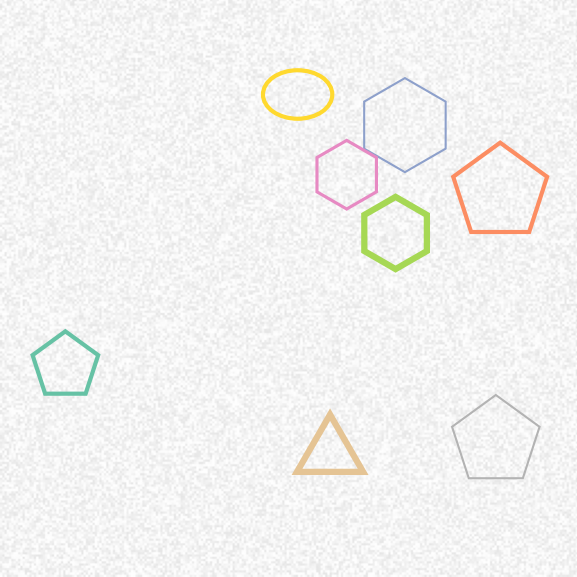[{"shape": "pentagon", "thickness": 2, "radius": 0.3, "center": [0.113, 0.366]}, {"shape": "pentagon", "thickness": 2, "radius": 0.43, "center": [0.866, 0.667]}, {"shape": "hexagon", "thickness": 1, "radius": 0.41, "center": [0.701, 0.782]}, {"shape": "hexagon", "thickness": 1.5, "radius": 0.3, "center": [0.6, 0.697]}, {"shape": "hexagon", "thickness": 3, "radius": 0.31, "center": [0.685, 0.596]}, {"shape": "oval", "thickness": 2, "radius": 0.3, "center": [0.515, 0.836]}, {"shape": "triangle", "thickness": 3, "radius": 0.33, "center": [0.572, 0.215]}, {"shape": "pentagon", "thickness": 1, "radius": 0.4, "center": [0.859, 0.235]}]